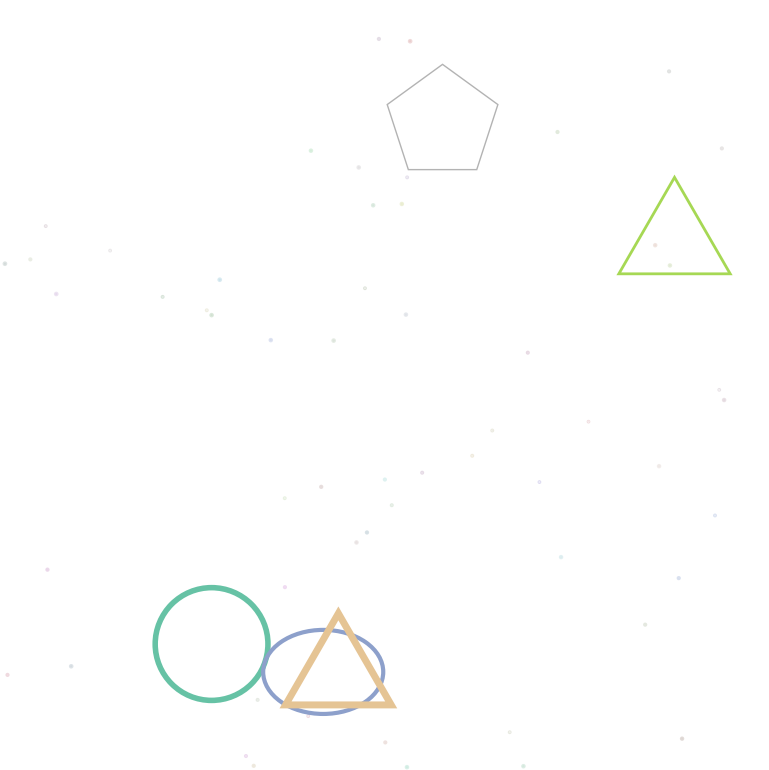[{"shape": "circle", "thickness": 2, "radius": 0.37, "center": [0.275, 0.164]}, {"shape": "oval", "thickness": 1.5, "radius": 0.39, "center": [0.42, 0.127]}, {"shape": "triangle", "thickness": 1, "radius": 0.42, "center": [0.876, 0.686]}, {"shape": "triangle", "thickness": 2.5, "radius": 0.4, "center": [0.439, 0.124]}, {"shape": "pentagon", "thickness": 0.5, "radius": 0.38, "center": [0.575, 0.841]}]